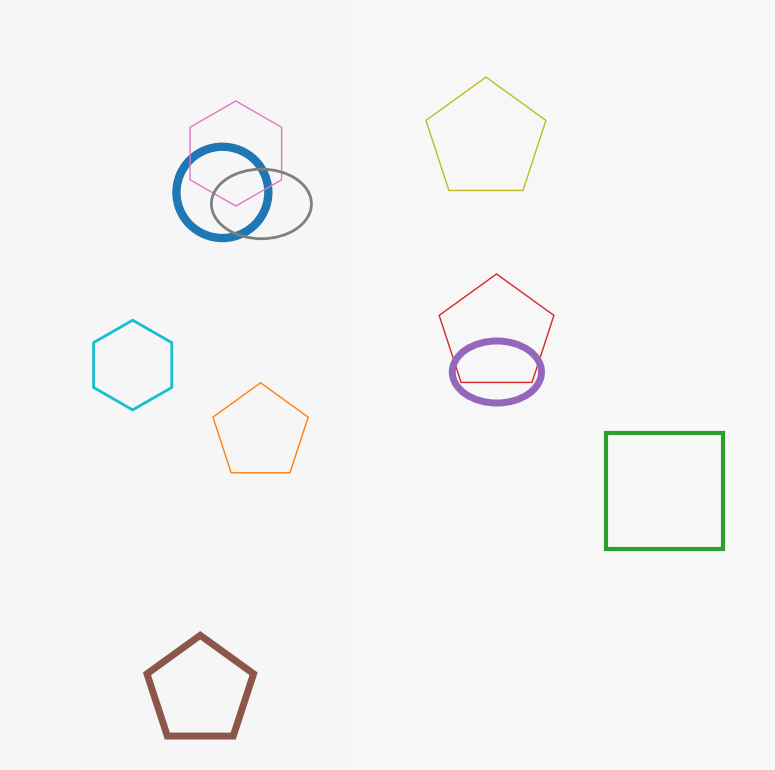[{"shape": "circle", "thickness": 3, "radius": 0.3, "center": [0.287, 0.75]}, {"shape": "pentagon", "thickness": 0.5, "radius": 0.32, "center": [0.336, 0.438]}, {"shape": "square", "thickness": 1.5, "radius": 0.38, "center": [0.857, 0.362]}, {"shape": "pentagon", "thickness": 0.5, "radius": 0.39, "center": [0.641, 0.566]}, {"shape": "oval", "thickness": 2.5, "radius": 0.29, "center": [0.641, 0.517]}, {"shape": "pentagon", "thickness": 2.5, "radius": 0.36, "center": [0.258, 0.103]}, {"shape": "hexagon", "thickness": 0.5, "radius": 0.34, "center": [0.304, 0.801]}, {"shape": "oval", "thickness": 1, "radius": 0.32, "center": [0.337, 0.735]}, {"shape": "pentagon", "thickness": 0.5, "radius": 0.41, "center": [0.627, 0.818]}, {"shape": "hexagon", "thickness": 1, "radius": 0.29, "center": [0.171, 0.526]}]